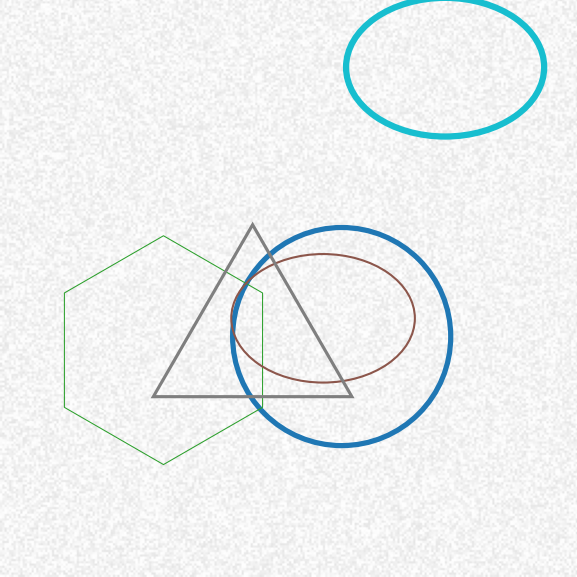[{"shape": "circle", "thickness": 2.5, "radius": 0.94, "center": [0.592, 0.416]}, {"shape": "hexagon", "thickness": 0.5, "radius": 0.99, "center": [0.283, 0.393]}, {"shape": "oval", "thickness": 1, "radius": 0.79, "center": [0.559, 0.448]}, {"shape": "triangle", "thickness": 1.5, "radius": 0.99, "center": [0.437, 0.412]}, {"shape": "oval", "thickness": 3, "radius": 0.86, "center": [0.771, 0.883]}]